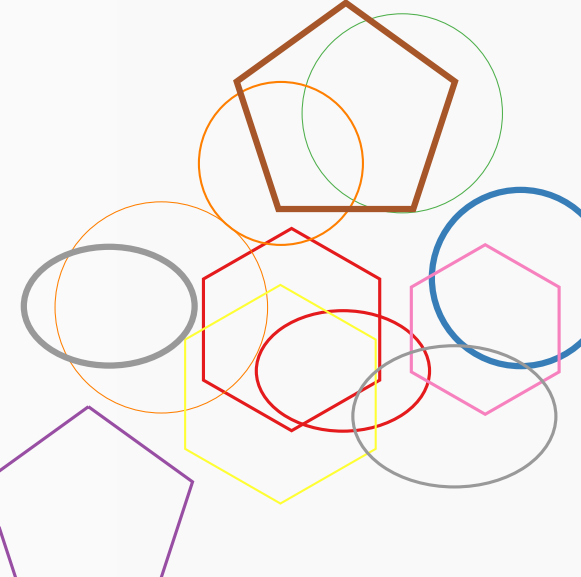[{"shape": "hexagon", "thickness": 1.5, "radius": 0.88, "center": [0.502, 0.428]}, {"shape": "oval", "thickness": 1.5, "radius": 0.75, "center": [0.59, 0.357]}, {"shape": "circle", "thickness": 3, "radius": 0.76, "center": [0.896, 0.518]}, {"shape": "circle", "thickness": 0.5, "radius": 0.86, "center": [0.692, 0.803]}, {"shape": "pentagon", "thickness": 1.5, "radius": 0.94, "center": [0.152, 0.107]}, {"shape": "circle", "thickness": 0.5, "radius": 0.91, "center": [0.278, 0.467]}, {"shape": "circle", "thickness": 1, "radius": 0.71, "center": [0.483, 0.716]}, {"shape": "hexagon", "thickness": 1, "radius": 0.95, "center": [0.482, 0.317]}, {"shape": "pentagon", "thickness": 3, "radius": 0.99, "center": [0.595, 0.797]}, {"shape": "hexagon", "thickness": 1.5, "radius": 0.73, "center": [0.835, 0.429]}, {"shape": "oval", "thickness": 3, "radius": 0.73, "center": [0.188, 0.469]}, {"shape": "oval", "thickness": 1.5, "radius": 0.87, "center": [0.782, 0.278]}]